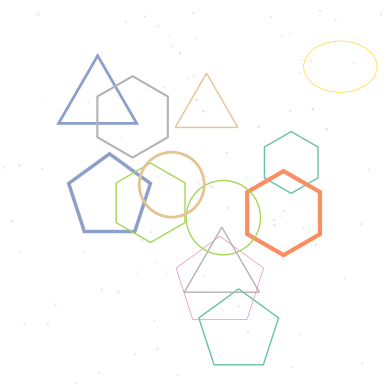[{"shape": "pentagon", "thickness": 1, "radius": 0.54, "center": [0.62, 0.141]}, {"shape": "hexagon", "thickness": 1, "radius": 0.4, "center": [0.756, 0.578]}, {"shape": "hexagon", "thickness": 3, "radius": 0.55, "center": [0.737, 0.447]}, {"shape": "pentagon", "thickness": 2.5, "radius": 0.56, "center": [0.285, 0.489]}, {"shape": "triangle", "thickness": 2, "radius": 0.59, "center": [0.254, 0.738]}, {"shape": "pentagon", "thickness": 0.5, "radius": 0.6, "center": [0.571, 0.267]}, {"shape": "hexagon", "thickness": 1, "radius": 0.52, "center": [0.391, 0.473]}, {"shape": "circle", "thickness": 1, "radius": 0.48, "center": [0.58, 0.435]}, {"shape": "oval", "thickness": 0.5, "radius": 0.48, "center": [0.884, 0.827]}, {"shape": "circle", "thickness": 2, "radius": 0.42, "center": [0.446, 0.52]}, {"shape": "triangle", "thickness": 1, "radius": 0.47, "center": [0.536, 0.716]}, {"shape": "hexagon", "thickness": 1.5, "radius": 0.53, "center": [0.344, 0.696]}, {"shape": "triangle", "thickness": 1, "radius": 0.56, "center": [0.576, 0.297]}]